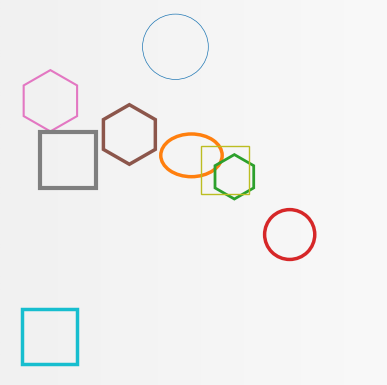[{"shape": "circle", "thickness": 0.5, "radius": 0.42, "center": [0.453, 0.879]}, {"shape": "oval", "thickness": 2.5, "radius": 0.4, "center": [0.494, 0.597]}, {"shape": "hexagon", "thickness": 2, "radius": 0.29, "center": [0.605, 0.541]}, {"shape": "circle", "thickness": 2.5, "radius": 0.32, "center": [0.748, 0.391]}, {"shape": "hexagon", "thickness": 2.5, "radius": 0.39, "center": [0.334, 0.651]}, {"shape": "hexagon", "thickness": 1.5, "radius": 0.4, "center": [0.13, 0.738]}, {"shape": "square", "thickness": 3, "radius": 0.36, "center": [0.175, 0.584]}, {"shape": "square", "thickness": 1, "radius": 0.31, "center": [0.581, 0.559]}, {"shape": "square", "thickness": 2.5, "radius": 0.35, "center": [0.128, 0.125]}]